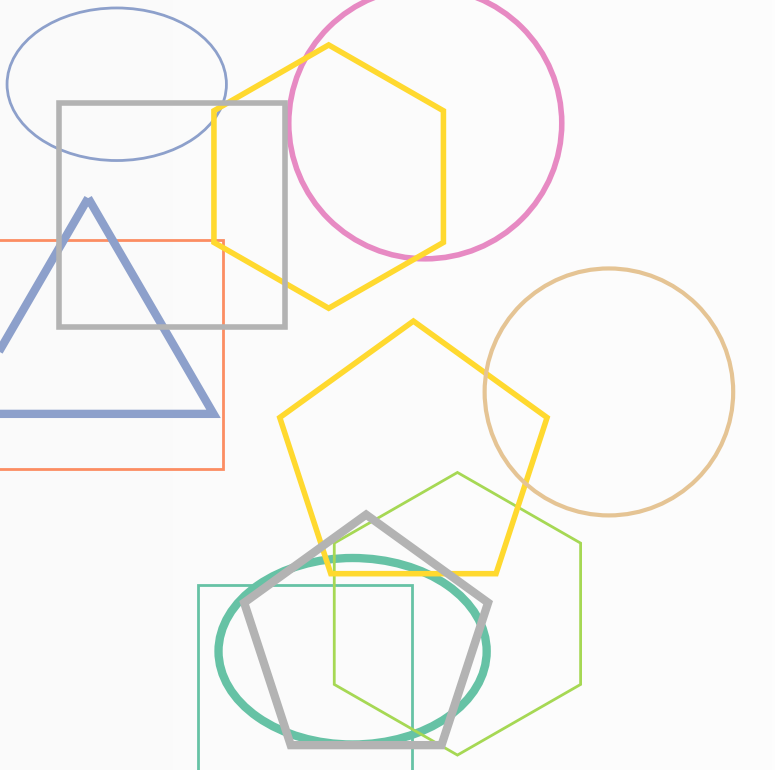[{"shape": "square", "thickness": 1, "radius": 0.69, "center": [0.394, 0.102]}, {"shape": "oval", "thickness": 3, "radius": 0.87, "center": [0.455, 0.154]}, {"shape": "square", "thickness": 1, "radius": 0.74, "center": [0.139, 0.54]}, {"shape": "triangle", "thickness": 3, "radius": 0.93, "center": [0.114, 0.556]}, {"shape": "oval", "thickness": 1, "radius": 0.71, "center": [0.151, 0.891]}, {"shape": "circle", "thickness": 2, "radius": 0.88, "center": [0.549, 0.84]}, {"shape": "hexagon", "thickness": 1, "radius": 0.92, "center": [0.59, 0.203]}, {"shape": "pentagon", "thickness": 2, "radius": 0.91, "center": [0.533, 0.402]}, {"shape": "hexagon", "thickness": 2, "radius": 0.85, "center": [0.424, 0.771]}, {"shape": "circle", "thickness": 1.5, "radius": 0.8, "center": [0.786, 0.491]}, {"shape": "square", "thickness": 2, "radius": 0.73, "center": [0.222, 0.72]}, {"shape": "pentagon", "thickness": 3, "radius": 0.83, "center": [0.472, 0.166]}]